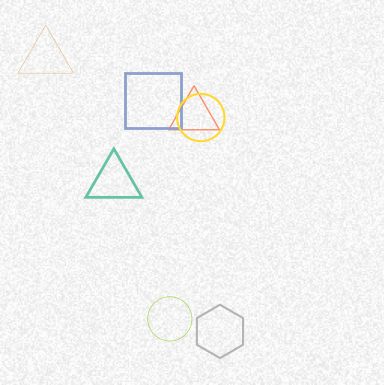[{"shape": "triangle", "thickness": 2, "radius": 0.42, "center": [0.296, 0.53]}, {"shape": "triangle", "thickness": 1, "radius": 0.38, "center": [0.504, 0.701]}, {"shape": "square", "thickness": 2, "radius": 0.36, "center": [0.397, 0.739]}, {"shape": "circle", "thickness": 0.5, "radius": 0.29, "center": [0.441, 0.172]}, {"shape": "circle", "thickness": 1.5, "radius": 0.31, "center": [0.522, 0.695]}, {"shape": "triangle", "thickness": 0.5, "radius": 0.42, "center": [0.119, 0.852]}, {"shape": "hexagon", "thickness": 1.5, "radius": 0.35, "center": [0.571, 0.139]}]